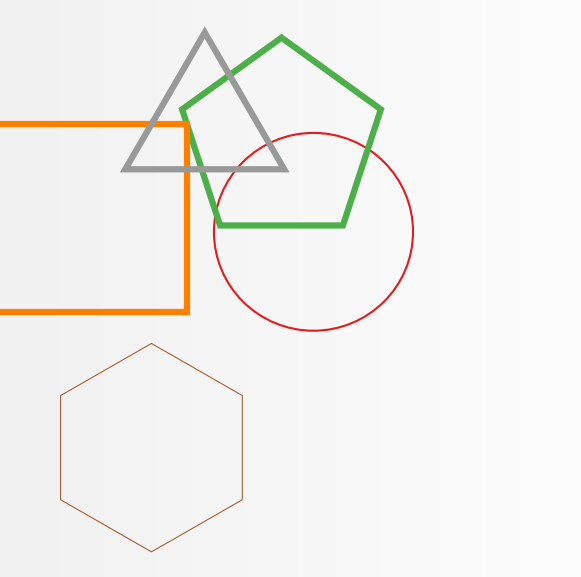[{"shape": "circle", "thickness": 1, "radius": 0.86, "center": [0.539, 0.598]}, {"shape": "pentagon", "thickness": 3, "radius": 0.9, "center": [0.484, 0.754]}, {"shape": "square", "thickness": 3, "radius": 0.81, "center": [0.159, 0.622]}, {"shape": "hexagon", "thickness": 0.5, "radius": 0.9, "center": [0.261, 0.224]}, {"shape": "triangle", "thickness": 3, "radius": 0.79, "center": [0.352, 0.785]}]